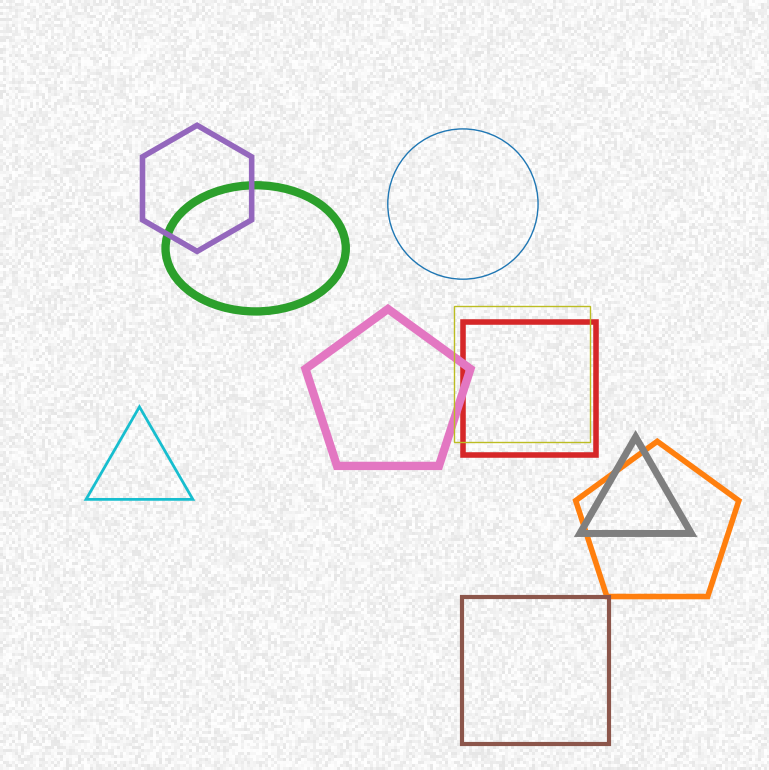[{"shape": "circle", "thickness": 0.5, "radius": 0.49, "center": [0.601, 0.735]}, {"shape": "pentagon", "thickness": 2, "radius": 0.56, "center": [0.854, 0.315]}, {"shape": "oval", "thickness": 3, "radius": 0.59, "center": [0.332, 0.677]}, {"shape": "square", "thickness": 2, "radius": 0.43, "center": [0.687, 0.495]}, {"shape": "hexagon", "thickness": 2, "radius": 0.41, "center": [0.256, 0.755]}, {"shape": "square", "thickness": 1.5, "radius": 0.48, "center": [0.696, 0.129]}, {"shape": "pentagon", "thickness": 3, "radius": 0.56, "center": [0.504, 0.486]}, {"shape": "triangle", "thickness": 2.5, "radius": 0.42, "center": [0.825, 0.349]}, {"shape": "square", "thickness": 0.5, "radius": 0.44, "center": [0.678, 0.514]}, {"shape": "triangle", "thickness": 1, "radius": 0.4, "center": [0.181, 0.392]}]